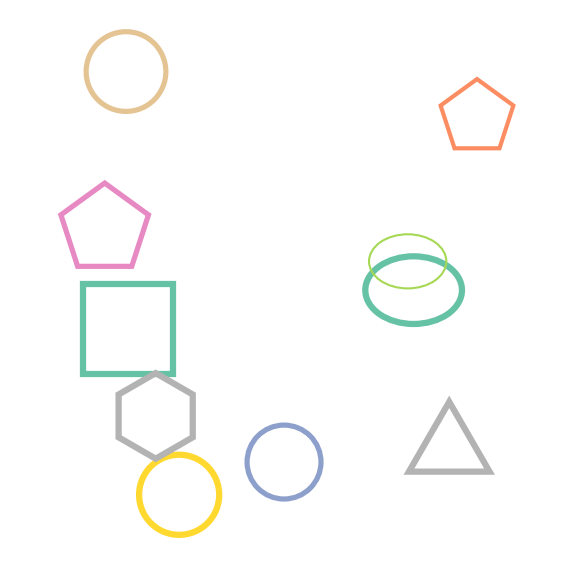[{"shape": "oval", "thickness": 3, "radius": 0.42, "center": [0.716, 0.497]}, {"shape": "square", "thickness": 3, "radius": 0.39, "center": [0.221, 0.43]}, {"shape": "pentagon", "thickness": 2, "radius": 0.33, "center": [0.826, 0.796]}, {"shape": "circle", "thickness": 2.5, "radius": 0.32, "center": [0.492, 0.199]}, {"shape": "pentagon", "thickness": 2.5, "radius": 0.4, "center": [0.181, 0.602]}, {"shape": "oval", "thickness": 1, "radius": 0.33, "center": [0.706, 0.547]}, {"shape": "circle", "thickness": 3, "radius": 0.35, "center": [0.31, 0.142]}, {"shape": "circle", "thickness": 2.5, "radius": 0.35, "center": [0.218, 0.875]}, {"shape": "hexagon", "thickness": 3, "radius": 0.37, "center": [0.27, 0.279]}, {"shape": "triangle", "thickness": 3, "radius": 0.4, "center": [0.778, 0.223]}]